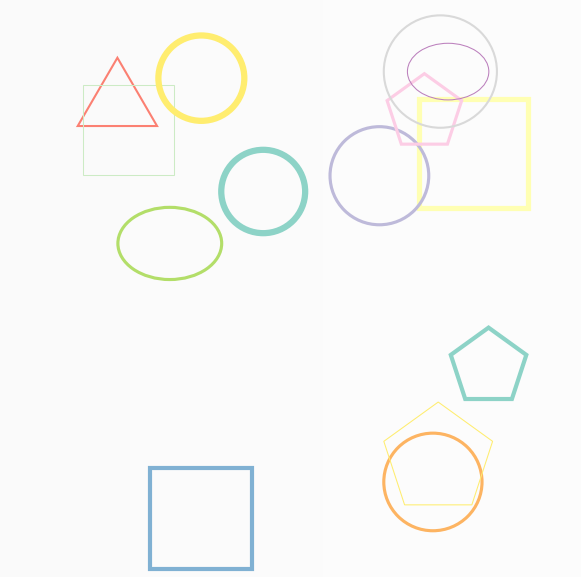[{"shape": "circle", "thickness": 3, "radius": 0.36, "center": [0.453, 0.668]}, {"shape": "pentagon", "thickness": 2, "radius": 0.34, "center": [0.841, 0.363]}, {"shape": "square", "thickness": 2.5, "radius": 0.47, "center": [0.815, 0.733]}, {"shape": "circle", "thickness": 1.5, "radius": 0.42, "center": [0.653, 0.695]}, {"shape": "triangle", "thickness": 1, "radius": 0.39, "center": [0.202, 0.82]}, {"shape": "square", "thickness": 2, "radius": 0.44, "center": [0.346, 0.101]}, {"shape": "circle", "thickness": 1.5, "radius": 0.42, "center": [0.745, 0.165]}, {"shape": "oval", "thickness": 1.5, "radius": 0.45, "center": [0.292, 0.578]}, {"shape": "pentagon", "thickness": 1.5, "radius": 0.34, "center": [0.73, 0.804]}, {"shape": "circle", "thickness": 1, "radius": 0.49, "center": [0.758, 0.875]}, {"shape": "oval", "thickness": 0.5, "radius": 0.35, "center": [0.771, 0.875]}, {"shape": "square", "thickness": 0.5, "radius": 0.39, "center": [0.221, 0.774]}, {"shape": "pentagon", "thickness": 0.5, "radius": 0.49, "center": [0.754, 0.205]}, {"shape": "circle", "thickness": 3, "radius": 0.37, "center": [0.346, 0.864]}]